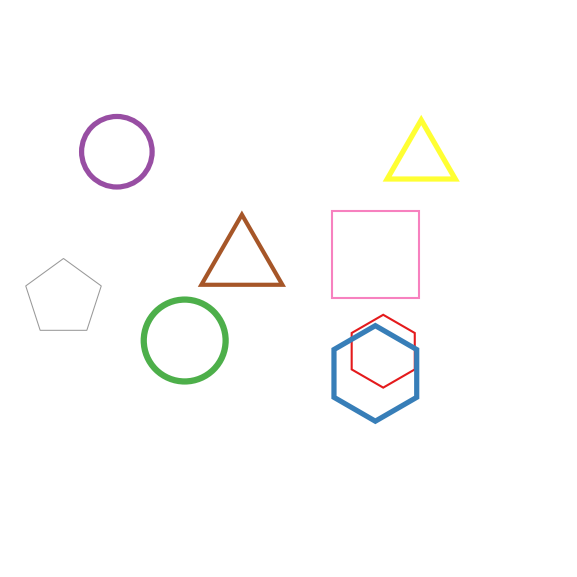[{"shape": "hexagon", "thickness": 1, "radius": 0.32, "center": [0.664, 0.391]}, {"shape": "hexagon", "thickness": 2.5, "radius": 0.41, "center": [0.65, 0.353]}, {"shape": "circle", "thickness": 3, "radius": 0.35, "center": [0.32, 0.409]}, {"shape": "circle", "thickness": 2.5, "radius": 0.31, "center": [0.202, 0.736]}, {"shape": "triangle", "thickness": 2.5, "radius": 0.34, "center": [0.729, 0.723]}, {"shape": "triangle", "thickness": 2, "radius": 0.4, "center": [0.419, 0.546]}, {"shape": "square", "thickness": 1, "radius": 0.37, "center": [0.65, 0.559]}, {"shape": "pentagon", "thickness": 0.5, "radius": 0.34, "center": [0.11, 0.483]}]